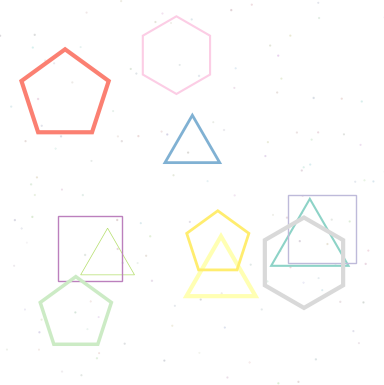[{"shape": "triangle", "thickness": 1.5, "radius": 0.58, "center": [0.805, 0.368]}, {"shape": "triangle", "thickness": 3, "radius": 0.52, "center": [0.574, 0.283]}, {"shape": "square", "thickness": 1, "radius": 0.44, "center": [0.836, 0.406]}, {"shape": "pentagon", "thickness": 3, "radius": 0.6, "center": [0.169, 0.753]}, {"shape": "triangle", "thickness": 2, "radius": 0.41, "center": [0.5, 0.619]}, {"shape": "triangle", "thickness": 0.5, "radius": 0.4, "center": [0.279, 0.327]}, {"shape": "hexagon", "thickness": 1.5, "radius": 0.5, "center": [0.458, 0.857]}, {"shape": "hexagon", "thickness": 3, "radius": 0.59, "center": [0.79, 0.318]}, {"shape": "square", "thickness": 1, "radius": 0.42, "center": [0.234, 0.354]}, {"shape": "pentagon", "thickness": 2.5, "radius": 0.49, "center": [0.197, 0.184]}, {"shape": "pentagon", "thickness": 2, "radius": 0.42, "center": [0.566, 0.368]}]